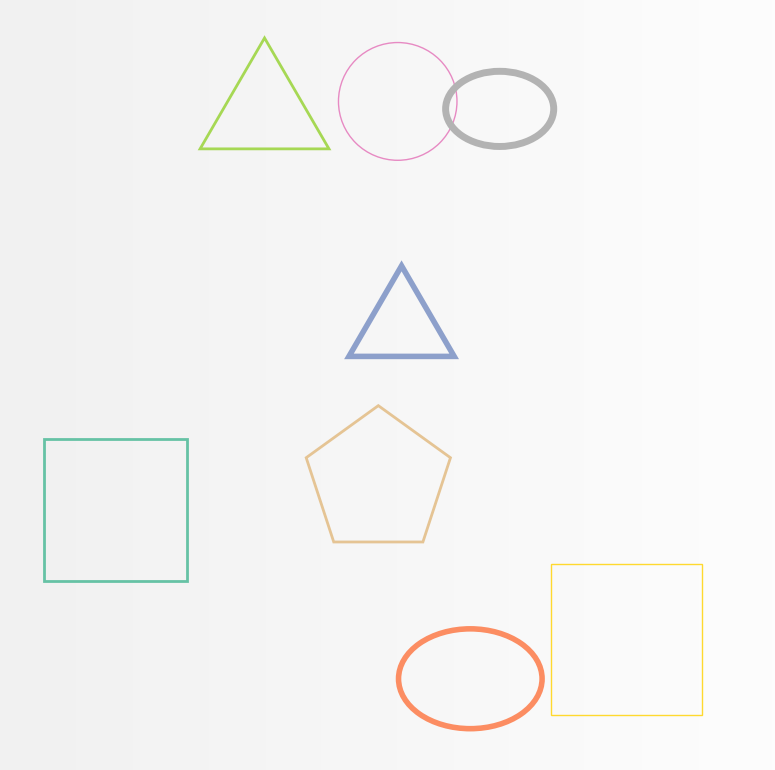[{"shape": "square", "thickness": 1, "radius": 0.46, "center": [0.149, 0.338]}, {"shape": "oval", "thickness": 2, "radius": 0.46, "center": [0.607, 0.118]}, {"shape": "triangle", "thickness": 2, "radius": 0.39, "center": [0.518, 0.576]}, {"shape": "circle", "thickness": 0.5, "radius": 0.38, "center": [0.513, 0.868]}, {"shape": "triangle", "thickness": 1, "radius": 0.48, "center": [0.341, 0.855]}, {"shape": "square", "thickness": 0.5, "radius": 0.49, "center": [0.809, 0.17]}, {"shape": "pentagon", "thickness": 1, "radius": 0.49, "center": [0.488, 0.375]}, {"shape": "oval", "thickness": 2.5, "radius": 0.35, "center": [0.645, 0.859]}]